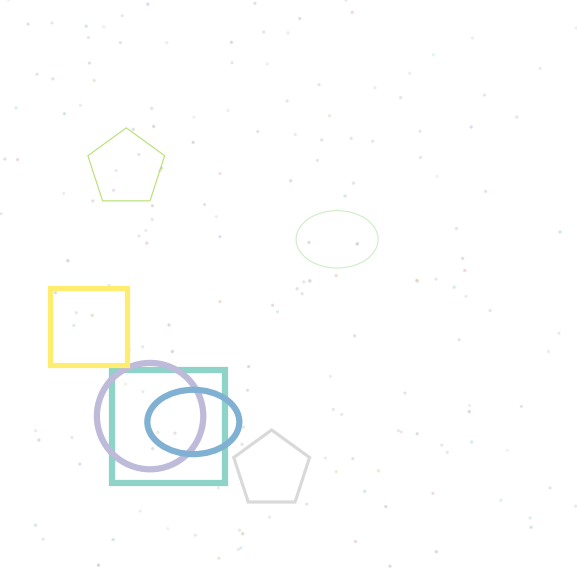[{"shape": "square", "thickness": 3, "radius": 0.49, "center": [0.292, 0.26]}, {"shape": "circle", "thickness": 3, "radius": 0.46, "center": [0.26, 0.279]}, {"shape": "oval", "thickness": 3, "radius": 0.4, "center": [0.335, 0.268]}, {"shape": "pentagon", "thickness": 0.5, "radius": 0.35, "center": [0.219, 0.708]}, {"shape": "pentagon", "thickness": 1.5, "radius": 0.34, "center": [0.47, 0.186]}, {"shape": "oval", "thickness": 0.5, "radius": 0.36, "center": [0.584, 0.585]}, {"shape": "square", "thickness": 2.5, "radius": 0.33, "center": [0.153, 0.433]}]